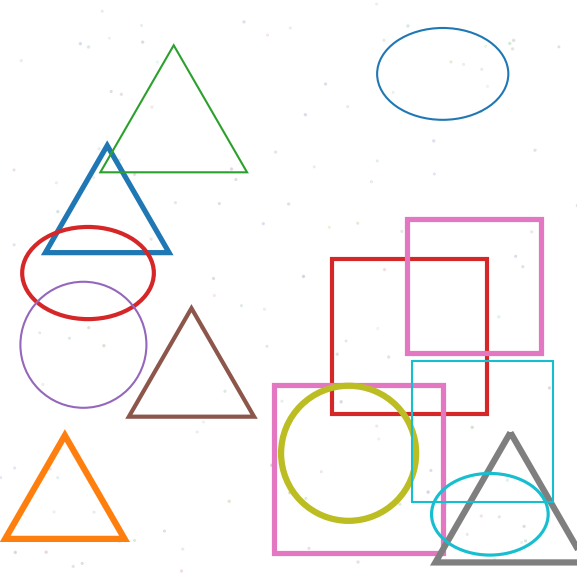[{"shape": "oval", "thickness": 1, "radius": 0.57, "center": [0.767, 0.871]}, {"shape": "triangle", "thickness": 2.5, "radius": 0.62, "center": [0.186, 0.623]}, {"shape": "triangle", "thickness": 3, "radius": 0.6, "center": [0.112, 0.126]}, {"shape": "triangle", "thickness": 1, "radius": 0.73, "center": [0.301, 0.774]}, {"shape": "oval", "thickness": 2, "radius": 0.57, "center": [0.152, 0.526]}, {"shape": "square", "thickness": 2, "radius": 0.67, "center": [0.709, 0.417]}, {"shape": "circle", "thickness": 1, "radius": 0.55, "center": [0.144, 0.402]}, {"shape": "triangle", "thickness": 2, "radius": 0.63, "center": [0.332, 0.34]}, {"shape": "square", "thickness": 2.5, "radius": 0.73, "center": [0.621, 0.187]}, {"shape": "square", "thickness": 2.5, "radius": 0.58, "center": [0.82, 0.504]}, {"shape": "triangle", "thickness": 3, "radius": 0.75, "center": [0.884, 0.1]}, {"shape": "circle", "thickness": 3, "radius": 0.58, "center": [0.604, 0.214]}, {"shape": "square", "thickness": 1, "radius": 0.61, "center": [0.835, 0.251]}, {"shape": "oval", "thickness": 1.5, "radius": 0.5, "center": [0.848, 0.109]}]